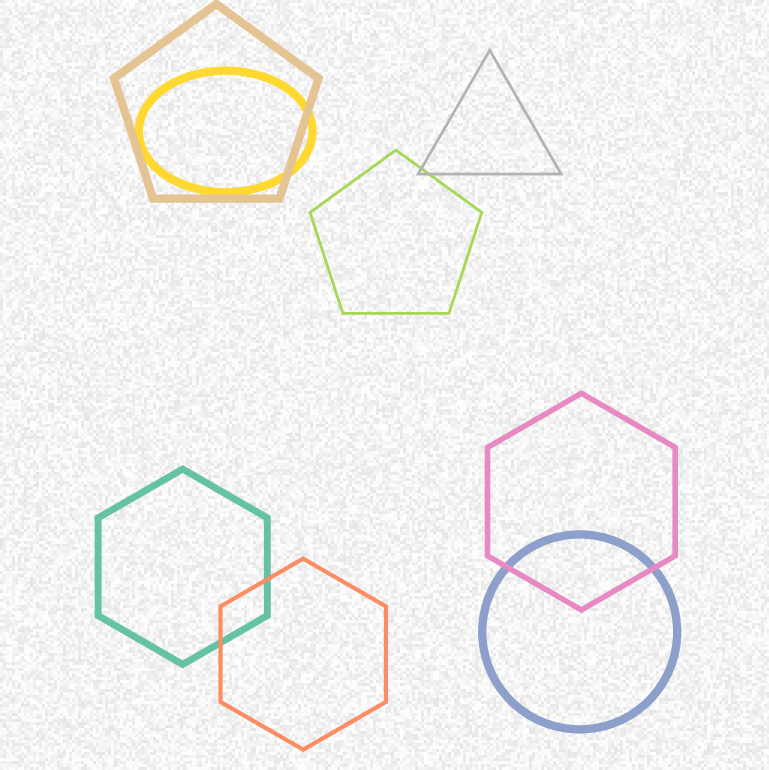[{"shape": "hexagon", "thickness": 2.5, "radius": 0.63, "center": [0.237, 0.264]}, {"shape": "hexagon", "thickness": 1.5, "radius": 0.62, "center": [0.394, 0.15]}, {"shape": "circle", "thickness": 3, "radius": 0.63, "center": [0.753, 0.179]}, {"shape": "hexagon", "thickness": 2, "radius": 0.7, "center": [0.755, 0.349]}, {"shape": "pentagon", "thickness": 1, "radius": 0.59, "center": [0.514, 0.688]}, {"shape": "oval", "thickness": 3, "radius": 0.56, "center": [0.293, 0.829]}, {"shape": "pentagon", "thickness": 3, "radius": 0.7, "center": [0.281, 0.855]}, {"shape": "triangle", "thickness": 1, "radius": 0.54, "center": [0.636, 0.828]}]